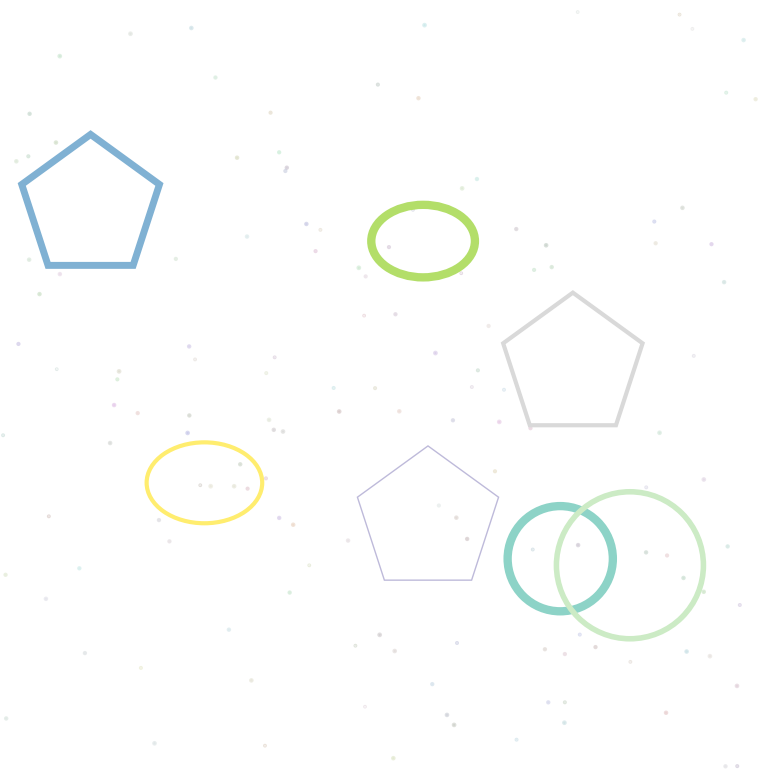[{"shape": "circle", "thickness": 3, "radius": 0.34, "center": [0.728, 0.274]}, {"shape": "pentagon", "thickness": 0.5, "radius": 0.48, "center": [0.556, 0.325]}, {"shape": "pentagon", "thickness": 2.5, "radius": 0.47, "center": [0.118, 0.731]}, {"shape": "oval", "thickness": 3, "radius": 0.34, "center": [0.549, 0.687]}, {"shape": "pentagon", "thickness": 1.5, "radius": 0.48, "center": [0.744, 0.525]}, {"shape": "circle", "thickness": 2, "radius": 0.48, "center": [0.818, 0.266]}, {"shape": "oval", "thickness": 1.5, "radius": 0.38, "center": [0.265, 0.373]}]